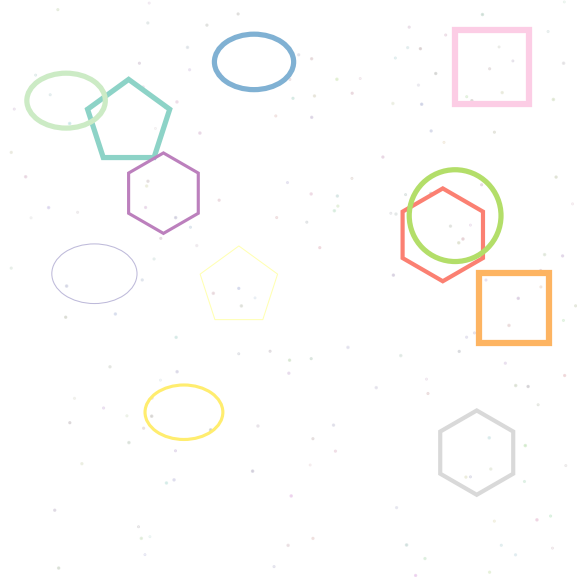[{"shape": "pentagon", "thickness": 2.5, "radius": 0.37, "center": [0.223, 0.787]}, {"shape": "pentagon", "thickness": 0.5, "radius": 0.35, "center": [0.414, 0.503]}, {"shape": "oval", "thickness": 0.5, "radius": 0.37, "center": [0.163, 0.525]}, {"shape": "hexagon", "thickness": 2, "radius": 0.4, "center": [0.767, 0.592]}, {"shape": "oval", "thickness": 2.5, "radius": 0.34, "center": [0.44, 0.892]}, {"shape": "square", "thickness": 3, "radius": 0.3, "center": [0.89, 0.465]}, {"shape": "circle", "thickness": 2.5, "radius": 0.4, "center": [0.788, 0.626]}, {"shape": "square", "thickness": 3, "radius": 0.32, "center": [0.852, 0.884]}, {"shape": "hexagon", "thickness": 2, "radius": 0.36, "center": [0.825, 0.215]}, {"shape": "hexagon", "thickness": 1.5, "radius": 0.35, "center": [0.283, 0.665]}, {"shape": "oval", "thickness": 2.5, "radius": 0.34, "center": [0.114, 0.825]}, {"shape": "oval", "thickness": 1.5, "radius": 0.34, "center": [0.319, 0.285]}]